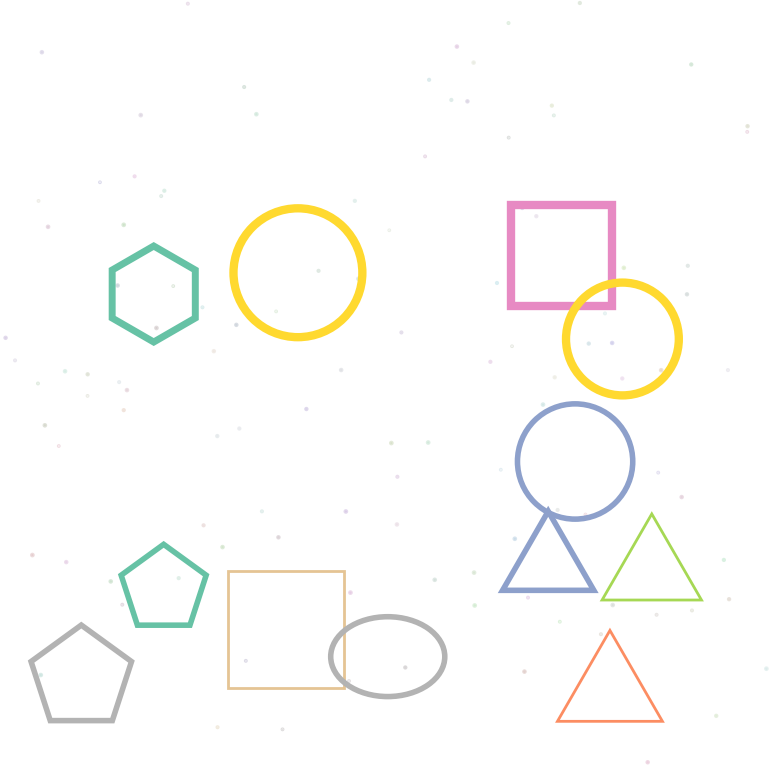[{"shape": "hexagon", "thickness": 2.5, "radius": 0.31, "center": [0.2, 0.618]}, {"shape": "pentagon", "thickness": 2, "radius": 0.29, "center": [0.213, 0.235]}, {"shape": "triangle", "thickness": 1, "radius": 0.39, "center": [0.792, 0.103]}, {"shape": "circle", "thickness": 2, "radius": 0.37, "center": [0.747, 0.401]}, {"shape": "triangle", "thickness": 2, "radius": 0.34, "center": [0.712, 0.268]}, {"shape": "square", "thickness": 3, "radius": 0.33, "center": [0.729, 0.668]}, {"shape": "triangle", "thickness": 1, "radius": 0.37, "center": [0.846, 0.258]}, {"shape": "circle", "thickness": 3, "radius": 0.42, "center": [0.387, 0.646]}, {"shape": "circle", "thickness": 3, "radius": 0.37, "center": [0.808, 0.56]}, {"shape": "square", "thickness": 1, "radius": 0.38, "center": [0.372, 0.183]}, {"shape": "oval", "thickness": 2, "radius": 0.37, "center": [0.504, 0.147]}, {"shape": "pentagon", "thickness": 2, "radius": 0.34, "center": [0.106, 0.12]}]